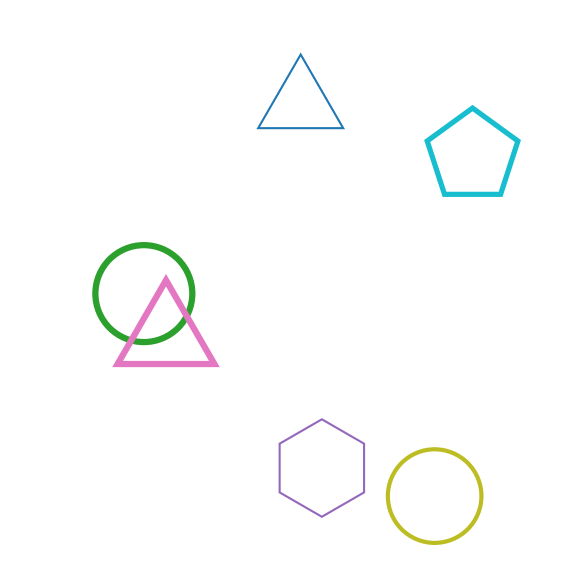[{"shape": "triangle", "thickness": 1, "radius": 0.43, "center": [0.521, 0.82]}, {"shape": "circle", "thickness": 3, "radius": 0.42, "center": [0.249, 0.491]}, {"shape": "hexagon", "thickness": 1, "radius": 0.42, "center": [0.557, 0.189]}, {"shape": "triangle", "thickness": 3, "radius": 0.48, "center": [0.287, 0.417]}, {"shape": "circle", "thickness": 2, "radius": 0.41, "center": [0.753, 0.14]}, {"shape": "pentagon", "thickness": 2.5, "radius": 0.41, "center": [0.818, 0.729]}]